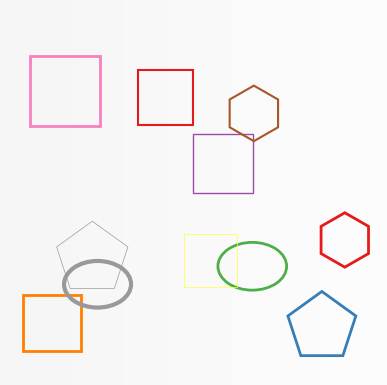[{"shape": "square", "thickness": 1.5, "radius": 0.36, "center": [0.428, 0.746]}, {"shape": "hexagon", "thickness": 2, "radius": 0.35, "center": [0.89, 0.377]}, {"shape": "pentagon", "thickness": 2, "radius": 0.46, "center": [0.831, 0.151]}, {"shape": "oval", "thickness": 2, "radius": 0.44, "center": [0.651, 0.308]}, {"shape": "square", "thickness": 1, "radius": 0.38, "center": [0.575, 0.576]}, {"shape": "square", "thickness": 2, "radius": 0.37, "center": [0.134, 0.161]}, {"shape": "square", "thickness": 0.5, "radius": 0.34, "center": [0.544, 0.322]}, {"shape": "hexagon", "thickness": 1.5, "radius": 0.36, "center": [0.655, 0.705]}, {"shape": "square", "thickness": 2, "radius": 0.45, "center": [0.168, 0.764]}, {"shape": "oval", "thickness": 3, "radius": 0.43, "center": [0.252, 0.262]}, {"shape": "pentagon", "thickness": 0.5, "radius": 0.48, "center": [0.238, 0.329]}]